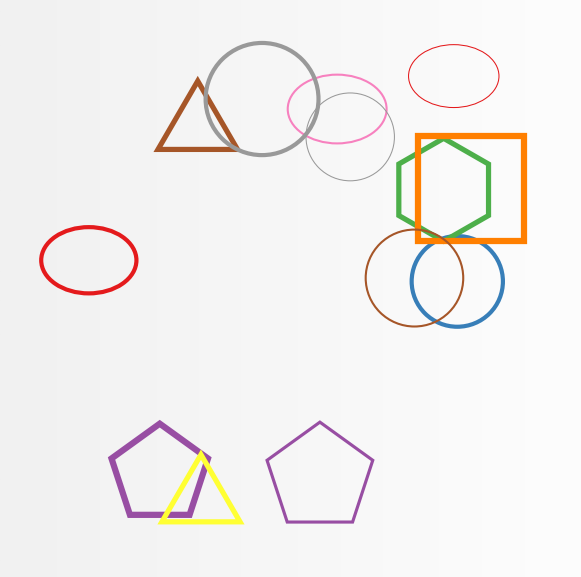[{"shape": "oval", "thickness": 0.5, "radius": 0.39, "center": [0.781, 0.867]}, {"shape": "oval", "thickness": 2, "radius": 0.41, "center": [0.153, 0.548]}, {"shape": "circle", "thickness": 2, "radius": 0.39, "center": [0.787, 0.512]}, {"shape": "hexagon", "thickness": 2.5, "radius": 0.45, "center": [0.763, 0.671]}, {"shape": "pentagon", "thickness": 1.5, "radius": 0.48, "center": [0.55, 0.173]}, {"shape": "pentagon", "thickness": 3, "radius": 0.44, "center": [0.275, 0.178]}, {"shape": "square", "thickness": 3, "radius": 0.46, "center": [0.81, 0.673]}, {"shape": "triangle", "thickness": 2.5, "radius": 0.39, "center": [0.346, 0.134]}, {"shape": "triangle", "thickness": 2.5, "radius": 0.39, "center": [0.34, 0.78]}, {"shape": "circle", "thickness": 1, "radius": 0.42, "center": [0.713, 0.518]}, {"shape": "oval", "thickness": 1, "radius": 0.43, "center": [0.58, 0.81]}, {"shape": "circle", "thickness": 2, "radius": 0.49, "center": [0.451, 0.828]}, {"shape": "circle", "thickness": 0.5, "radius": 0.38, "center": [0.603, 0.762]}]